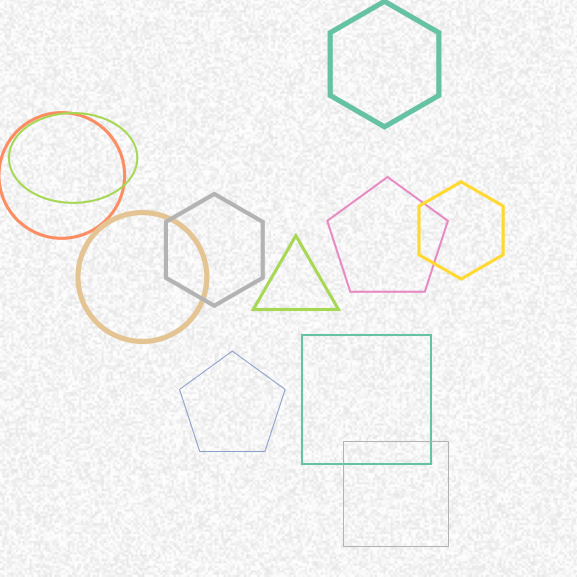[{"shape": "square", "thickness": 1, "radius": 0.56, "center": [0.635, 0.308]}, {"shape": "hexagon", "thickness": 2.5, "radius": 0.54, "center": [0.666, 0.888]}, {"shape": "circle", "thickness": 1.5, "radius": 0.54, "center": [0.107, 0.695]}, {"shape": "pentagon", "thickness": 0.5, "radius": 0.48, "center": [0.402, 0.295]}, {"shape": "pentagon", "thickness": 1, "radius": 0.55, "center": [0.671, 0.583]}, {"shape": "oval", "thickness": 1, "radius": 0.56, "center": [0.127, 0.726]}, {"shape": "triangle", "thickness": 1.5, "radius": 0.43, "center": [0.512, 0.506]}, {"shape": "hexagon", "thickness": 1.5, "radius": 0.42, "center": [0.798, 0.6]}, {"shape": "circle", "thickness": 2.5, "radius": 0.56, "center": [0.247, 0.519]}, {"shape": "square", "thickness": 0.5, "radius": 0.46, "center": [0.685, 0.144]}, {"shape": "hexagon", "thickness": 2, "radius": 0.48, "center": [0.371, 0.566]}]